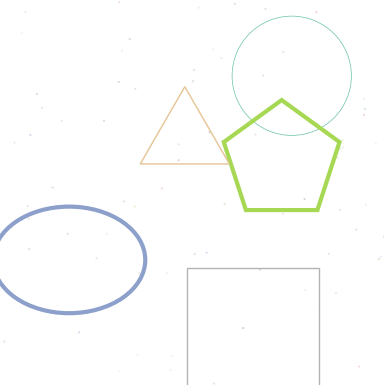[{"shape": "circle", "thickness": 0.5, "radius": 0.77, "center": [0.758, 0.803]}, {"shape": "oval", "thickness": 3, "radius": 0.99, "center": [0.18, 0.325]}, {"shape": "pentagon", "thickness": 3, "radius": 0.79, "center": [0.732, 0.582]}, {"shape": "triangle", "thickness": 1, "radius": 0.67, "center": [0.48, 0.641]}, {"shape": "square", "thickness": 1, "radius": 0.86, "center": [0.657, 0.132]}]